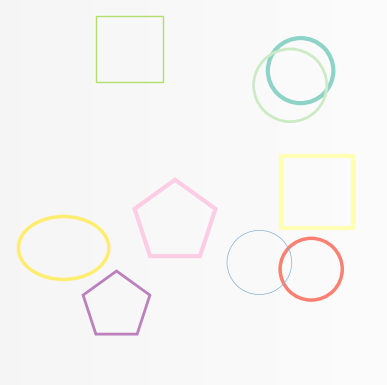[{"shape": "circle", "thickness": 3, "radius": 0.42, "center": [0.776, 0.817]}, {"shape": "square", "thickness": 3, "radius": 0.47, "center": [0.818, 0.502]}, {"shape": "circle", "thickness": 2.5, "radius": 0.4, "center": [0.803, 0.301]}, {"shape": "circle", "thickness": 0.5, "radius": 0.42, "center": [0.669, 0.318]}, {"shape": "square", "thickness": 1, "radius": 0.43, "center": [0.334, 0.872]}, {"shape": "pentagon", "thickness": 3, "radius": 0.55, "center": [0.452, 0.424]}, {"shape": "pentagon", "thickness": 2, "radius": 0.45, "center": [0.301, 0.205]}, {"shape": "circle", "thickness": 2, "radius": 0.47, "center": [0.749, 0.778]}, {"shape": "oval", "thickness": 2.5, "radius": 0.58, "center": [0.164, 0.356]}]